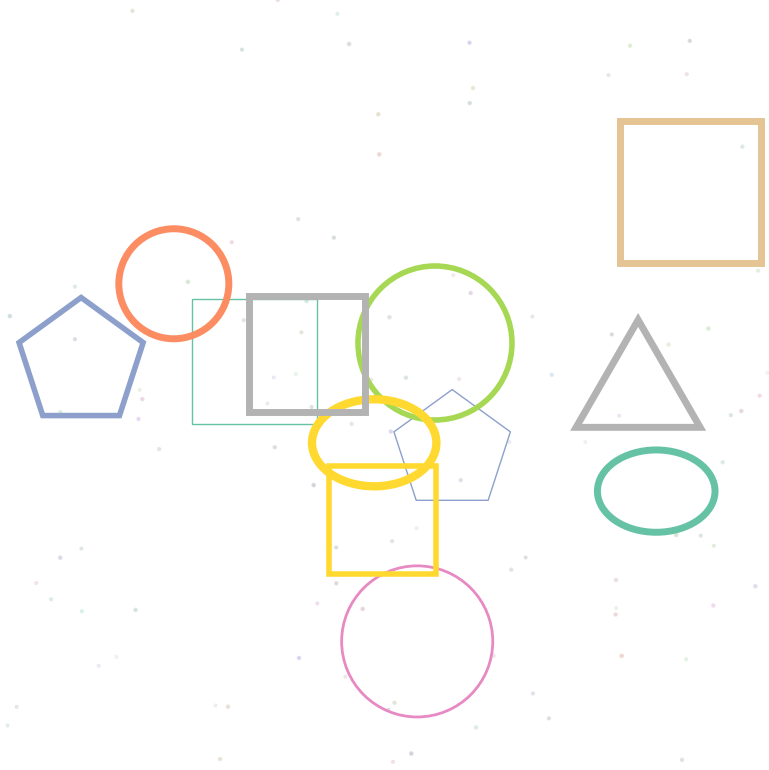[{"shape": "square", "thickness": 0.5, "radius": 0.41, "center": [0.331, 0.531]}, {"shape": "oval", "thickness": 2.5, "radius": 0.38, "center": [0.852, 0.362]}, {"shape": "circle", "thickness": 2.5, "radius": 0.36, "center": [0.226, 0.631]}, {"shape": "pentagon", "thickness": 2, "radius": 0.42, "center": [0.105, 0.529]}, {"shape": "pentagon", "thickness": 0.5, "radius": 0.4, "center": [0.587, 0.415]}, {"shape": "circle", "thickness": 1, "radius": 0.49, "center": [0.542, 0.167]}, {"shape": "circle", "thickness": 2, "radius": 0.5, "center": [0.565, 0.555]}, {"shape": "square", "thickness": 2, "radius": 0.35, "center": [0.497, 0.325]}, {"shape": "oval", "thickness": 3, "radius": 0.4, "center": [0.486, 0.425]}, {"shape": "square", "thickness": 2.5, "radius": 0.46, "center": [0.897, 0.751]}, {"shape": "triangle", "thickness": 2.5, "radius": 0.46, "center": [0.829, 0.492]}, {"shape": "square", "thickness": 2.5, "radius": 0.38, "center": [0.398, 0.54]}]